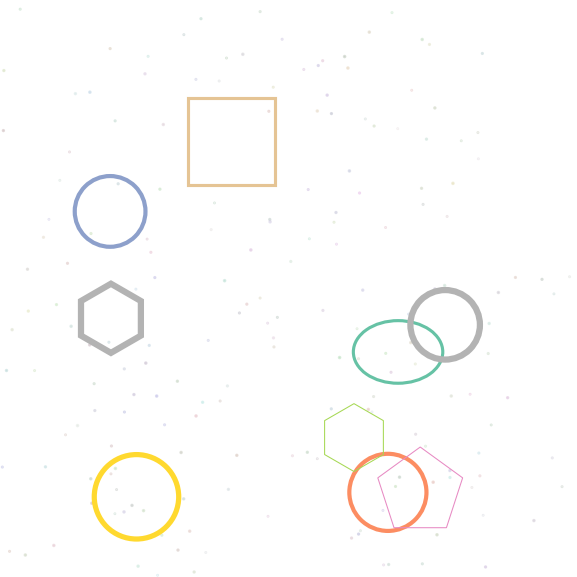[{"shape": "oval", "thickness": 1.5, "radius": 0.39, "center": [0.689, 0.39]}, {"shape": "circle", "thickness": 2, "radius": 0.33, "center": [0.672, 0.147]}, {"shape": "circle", "thickness": 2, "radius": 0.31, "center": [0.191, 0.633]}, {"shape": "pentagon", "thickness": 0.5, "radius": 0.39, "center": [0.728, 0.148]}, {"shape": "hexagon", "thickness": 0.5, "radius": 0.29, "center": [0.613, 0.241]}, {"shape": "circle", "thickness": 2.5, "radius": 0.37, "center": [0.236, 0.139]}, {"shape": "square", "thickness": 1.5, "radius": 0.38, "center": [0.401, 0.754]}, {"shape": "circle", "thickness": 3, "radius": 0.3, "center": [0.771, 0.437]}, {"shape": "hexagon", "thickness": 3, "radius": 0.3, "center": [0.192, 0.448]}]